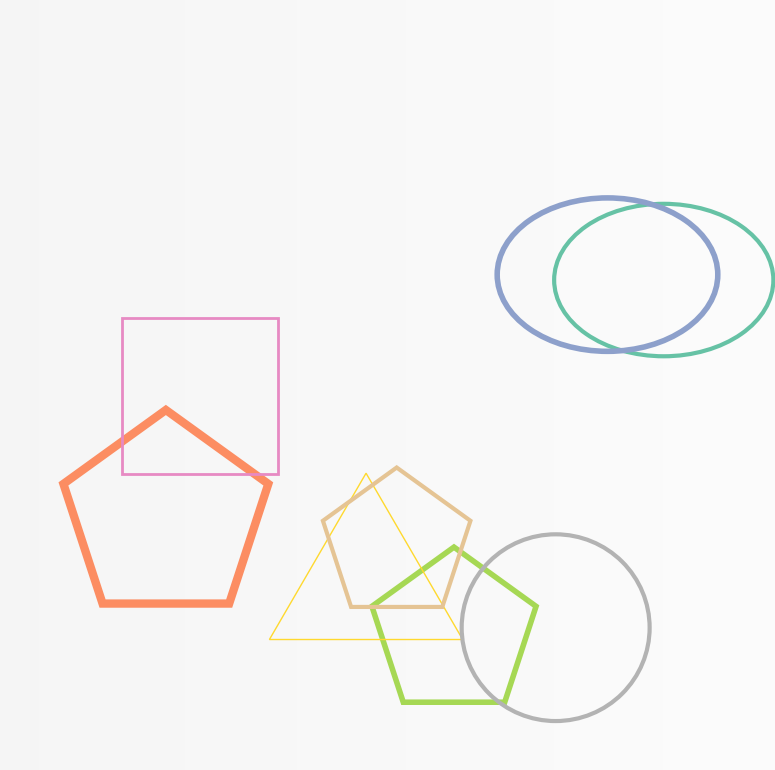[{"shape": "oval", "thickness": 1.5, "radius": 0.71, "center": [0.856, 0.636]}, {"shape": "pentagon", "thickness": 3, "radius": 0.69, "center": [0.214, 0.329]}, {"shape": "oval", "thickness": 2, "radius": 0.71, "center": [0.784, 0.643]}, {"shape": "square", "thickness": 1, "radius": 0.51, "center": [0.258, 0.485]}, {"shape": "pentagon", "thickness": 2, "radius": 0.56, "center": [0.586, 0.178]}, {"shape": "triangle", "thickness": 0.5, "radius": 0.72, "center": [0.472, 0.241]}, {"shape": "pentagon", "thickness": 1.5, "radius": 0.5, "center": [0.512, 0.293]}, {"shape": "circle", "thickness": 1.5, "radius": 0.61, "center": [0.717, 0.185]}]